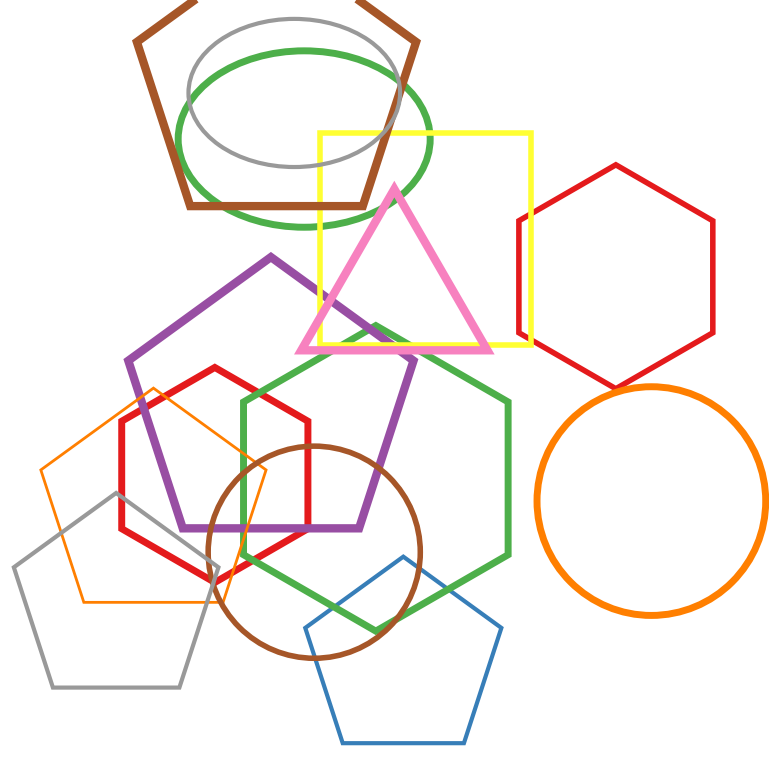[{"shape": "hexagon", "thickness": 2, "radius": 0.73, "center": [0.8, 0.641]}, {"shape": "hexagon", "thickness": 2.5, "radius": 0.7, "center": [0.279, 0.383]}, {"shape": "pentagon", "thickness": 1.5, "radius": 0.67, "center": [0.524, 0.143]}, {"shape": "oval", "thickness": 2.5, "radius": 0.82, "center": [0.395, 0.819]}, {"shape": "hexagon", "thickness": 2.5, "radius": 0.99, "center": [0.488, 0.379]}, {"shape": "pentagon", "thickness": 3, "radius": 0.97, "center": [0.352, 0.471]}, {"shape": "circle", "thickness": 2.5, "radius": 0.74, "center": [0.846, 0.349]}, {"shape": "pentagon", "thickness": 1, "radius": 0.77, "center": [0.199, 0.342]}, {"shape": "square", "thickness": 2, "radius": 0.69, "center": [0.553, 0.69]}, {"shape": "circle", "thickness": 2, "radius": 0.69, "center": [0.408, 0.283]}, {"shape": "pentagon", "thickness": 3, "radius": 0.95, "center": [0.359, 0.887]}, {"shape": "triangle", "thickness": 3, "radius": 0.7, "center": [0.512, 0.615]}, {"shape": "pentagon", "thickness": 1.5, "radius": 0.7, "center": [0.151, 0.22]}, {"shape": "oval", "thickness": 1.5, "radius": 0.69, "center": [0.382, 0.879]}]